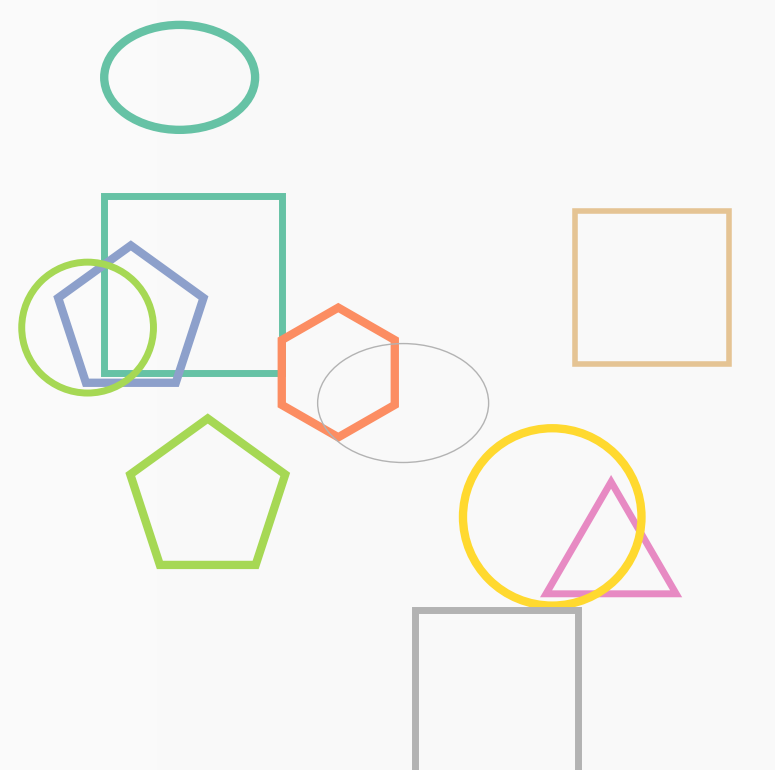[{"shape": "square", "thickness": 2.5, "radius": 0.57, "center": [0.249, 0.631]}, {"shape": "oval", "thickness": 3, "radius": 0.49, "center": [0.232, 0.9]}, {"shape": "hexagon", "thickness": 3, "radius": 0.42, "center": [0.436, 0.516]}, {"shape": "pentagon", "thickness": 3, "radius": 0.49, "center": [0.169, 0.583]}, {"shape": "triangle", "thickness": 2.5, "radius": 0.48, "center": [0.789, 0.277]}, {"shape": "pentagon", "thickness": 3, "radius": 0.53, "center": [0.268, 0.351]}, {"shape": "circle", "thickness": 2.5, "radius": 0.42, "center": [0.113, 0.575]}, {"shape": "circle", "thickness": 3, "radius": 0.58, "center": [0.713, 0.329]}, {"shape": "square", "thickness": 2, "radius": 0.5, "center": [0.842, 0.626]}, {"shape": "square", "thickness": 2.5, "radius": 0.53, "center": [0.641, 0.102]}, {"shape": "oval", "thickness": 0.5, "radius": 0.55, "center": [0.52, 0.477]}]